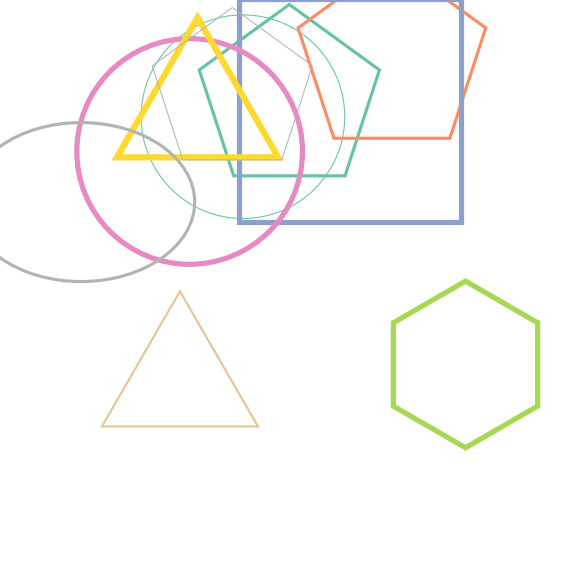[{"shape": "pentagon", "thickness": 1.5, "radius": 0.82, "center": [0.501, 0.827]}, {"shape": "circle", "thickness": 0.5, "radius": 0.88, "center": [0.421, 0.797]}, {"shape": "pentagon", "thickness": 1.5, "radius": 0.85, "center": [0.679, 0.898]}, {"shape": "square", "thickness": 2.5, "radius": 0.96, "center": [0.606, 0.808]}, {"shape": "circle", "thickness": 2.5, "radius": 0.98, "center": [0.328, 0.737]}, {"shape": "hexagon", "thickness": 2.5, "radius": 0.72, "center": [0.806, 0.368]}, {"shape": "triangle", "thickness": 3, "radius": 0.81, "center": [0.342, 0.807]}, {"shape": "triangle", "thickness": 1, "radius": 0.78, "center": [0.312, 0.339]}, {"shape": "oval", "thickness": 1.5, "radius": 0.98, "center": [0.141, 0.649]}, {"shape": "pentagon", "thickness": 0.5, "radius": 0.73, "center": [0.402, 0.84]}]